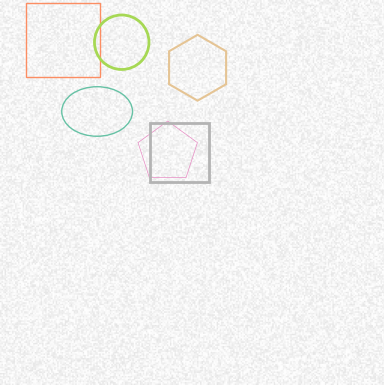[{"shape": "oval", "thickness": 1, "radius": 0.46, "center": [0.252, 0.71]}, {"shape": "square", "thickness": 1, "radius": 0.48, "center": [0.165, 0.895]}, {"shape": "pentagon", "thickness": 0.5, "radius": 0.41, "center": [0.436, 0.604]}, {"shape": "circle", "thickness": 2, "radius": 0.35, "center": [0.316, 0.89]}, {"shape": "hexagon", "thickness": 1.5, "radius": 0.43, "center": [0.513, 0.824]}, {"shape": "square", "thickness": 2, "radius": 0.38, "center": [0.466, 0.603]}]